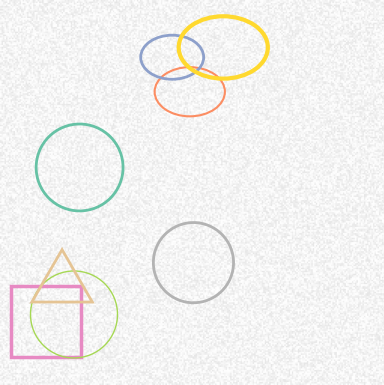[{"shape": "circle", "thickness": 2, "radius": 0.56, "center": [0.207, 0.565]}, {"shape": "oval", "thickness": 1.5, "radius": 0.46, "center": [0.493, 0.762]}, {"shape": "oval", "thickness": 2, "radius": 0.41, "center": [0.447, 0.851]}, {"shape": "square", "thickness": 2.5, "radius": 0.46, "center": [0.119, 0.166]}, {"shape": "circle", "thickness": 1, "radius": 0.56, "center": [0.192, 0.183]}, {"shape": "oval", "thickness": 3, "radius": 0.58, "center": [0.58, 0.877]}, {"shape": "triangle", "thickness": 2, "radius": 0.45, "center": [0.161, 0.261]}, {"shape": "circle", "thickness": 2, "radius": 0.52, "center": [0.502, 0.318]}]